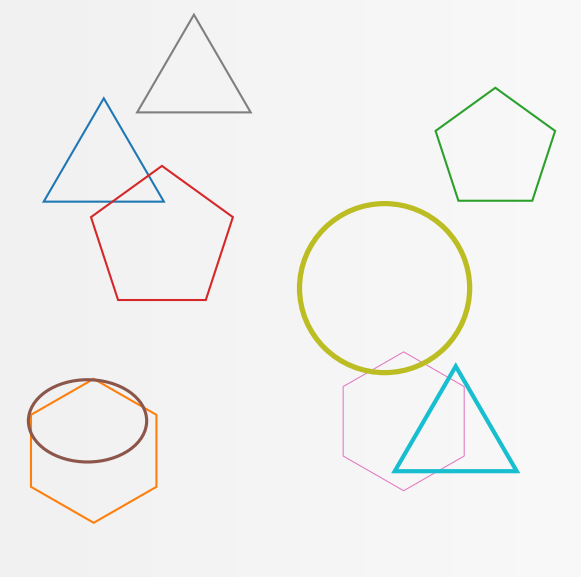[{"shape": "triangle", "thickness": 1, "radius": 0.6, "center": [0.179, 0.71]}, {"shape": "hexagon", "thickness": 1, "radius": 0.62, "center": [0.161, 0.218]}, {"shape": "pentagon", "thickness": 1, "radius": 0.54, "center": [0.852, 0.739]}, {"shape": "pentagon", "thickness": 1, "radius": 0.64, "center": [0.279, 0.583]}, {"shape": "oval", "thickness": 1.5, "radius": 0.51, "center": [0.151, 0.27]}, {"shape": "hexagon", "thickness": 0.5, "radius": 0.6, "center": [0.695, 0.27]}, {"shape": "triangle", "thickness": 1, "radius": 0.56, "center": [0.334, 0.861]}, {"shape": "circle", "thickness": 2.5, "radius": 0.73, "center": [0.662, 0.5]}, {"shape": "triangle", "thickness": 2, "radius": 0.61, "center": [0.784, 0.244]}]